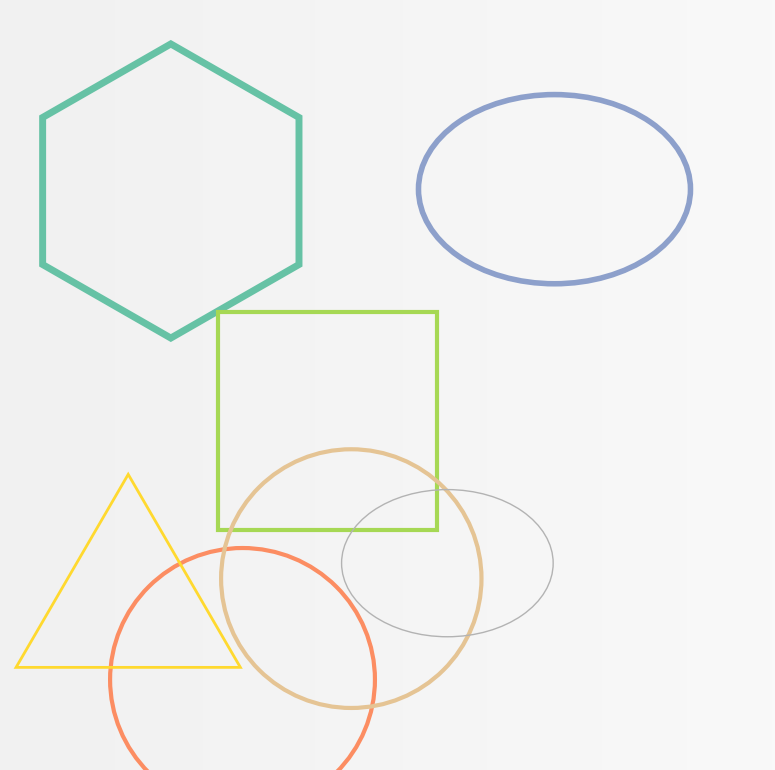[{"shape": "hexagon", "thickness": 2.5, "radius": 0.95, "center": [0.22, 0.752]}, {"shape": "circle", "thickness": 1.5, "radius": 0.85, "center": [0.313, 0.117]}, {"shape": "oval", "thickness": 2, "radius": 0.88, "center": [0.715, 0.754]}, {"shape": "square", "thickness": 1.5, "radius": 0.71, "center": [0.422, 0.453]}, {"shape": "triangle", "thickness": 1, "radius": 0.84, "center": [0.165, 0.217]}, {"shape": "circle", "thickness": 1.5, "radius": 0.84, "center": [0.453, 0.249]}, {"shape": "oval", "thickness": 0.5, "radius": 0.68, "center": [0.577, 0.269]}]